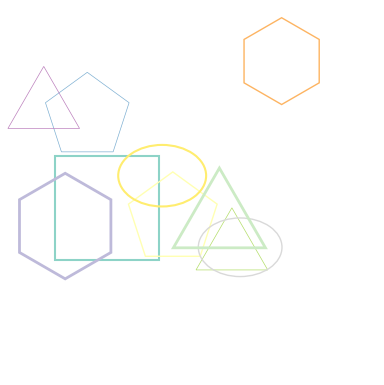[{"shape": "square", "thickness": 1.5, "radius": 0.68, "center": [0.278, 0.461]}, {"shape": "pentagon", "thickness": 1, "radius": 0.61, "center": [0.449, 0.432]}, {"shape": "hexagon", "thickness": 2, "radius": 0.69, "center": [0.169, 0.413]}, {"shape": "pentagon", "thickness": 0.5, "radius": 0.57, "center": [0.227, 0.698]}, {"shape": "hexagon", "thickness": 1, "radius": 0.56, "center": [0.731, 0.841]}, {"shape": "triangle", "thickness": 0.5, "radius": 0.54, "center": [0.602, 0.353]}, {"shape": "oval", "thickness": 1, "radius": 0.54, "center": [0.624, 0.358]}, {"shape": "triangle", "thickness": 0.5, "radius": 0.54, "center": [0.114, 0.72]}, {"shape": "triangle", "thickness": 2, "radius": 0.69, "center": [0.57, 0.425]}, {"shape": "oval", "thickness": 1.5, "radius": 0.57, "center": [0.421, 0.544]}]